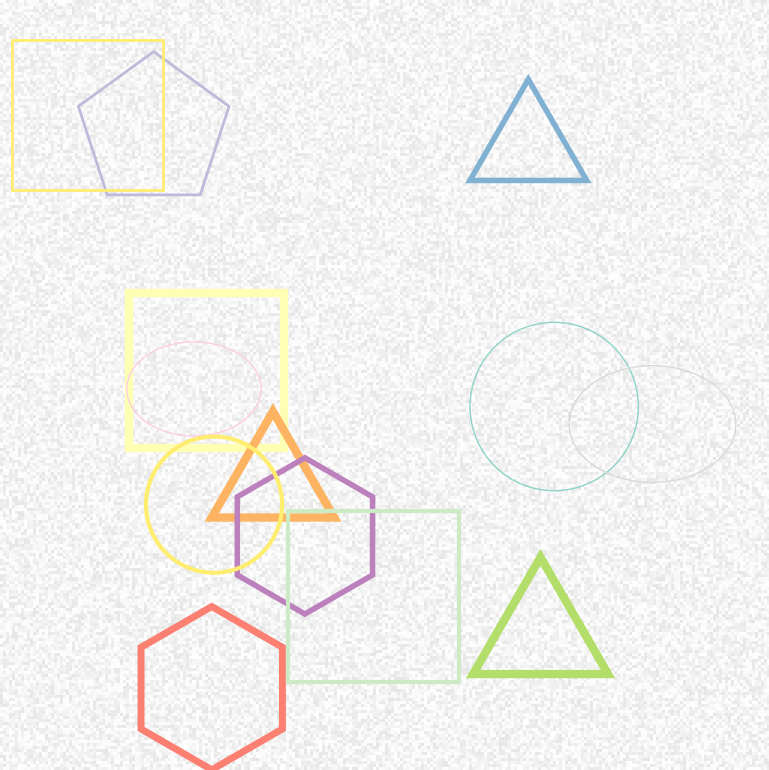[{"shape": "circle", "thickness": 0.5, "radius": 0.55, "center": [0.72, 0.472]}, {"shape": "square", "thickness": 3, "radius": 0.5, "center": [0.268, 0.518]}, {"shape": "pentagon", "thickness": 1, "radius": 0.51, "center": [0.2, 0.83]}, {"shape": "hexagon", "thickness": 2.5, "radius": 0.53, "center": [0.275, 0.106]}, {"shape": "triangle", "thickness": 2, "radius": 0.44, "center": [0.686, 0.809]}, {"shape": "triangle", "thickness": 3, "radius": 0.46, "center": [0.354, 0.374]}, {"shape": "triangle", "thickness": 3, "radius": 0.51, "center": [0.702, 0.175]}, {"shape": "oval", "thickness": 0.5, "radius": 0.44, "center": [0.252, 0.495]}, {"shape": "oval", "thickness": 0.5, "radius": 0.54, "center": [0.847, 0.449]}, {"shape": "hexagon", "thickness": 2, "radius": 0.51, "center": [0.396, 0.304]}, {"shape": "square", "thickness": 1.5, "radius": 0.56, "center": [0.485, 0.225]}, {"shape": "circle", "thickness": 1.5, "radius": 0.44, "center": [0.278, 0.345]}, {"shape": "square", "thickness": 1, "radius": 0.49, "center": [0.113, 0.851]}]